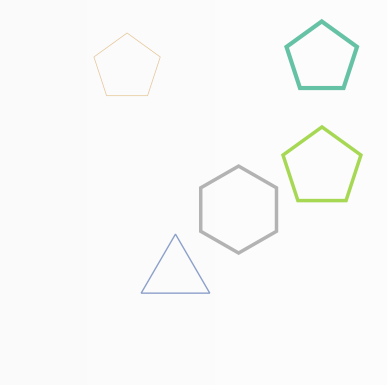[{"shape": "pentagon", "thickness": 3, "radius": 0.48, "center": [0.83, 0.849]}, {"shape": "triangle", "thickness": 1, "radius": 0.51, "center": [0.453, 0.29]}, {"shape": "pentagon", "thickness": 2.5, "radius": 0.53, "center": [0.831, 0.565]}, {"shape": "pentagon", "thickness": 0.5, "radius": 0.45, "center": [0.328, 0.824]}, {"shape": "hexagon", "thickness": 2.5, "radius": 0.56, "center": [0.616, 0.456]}]